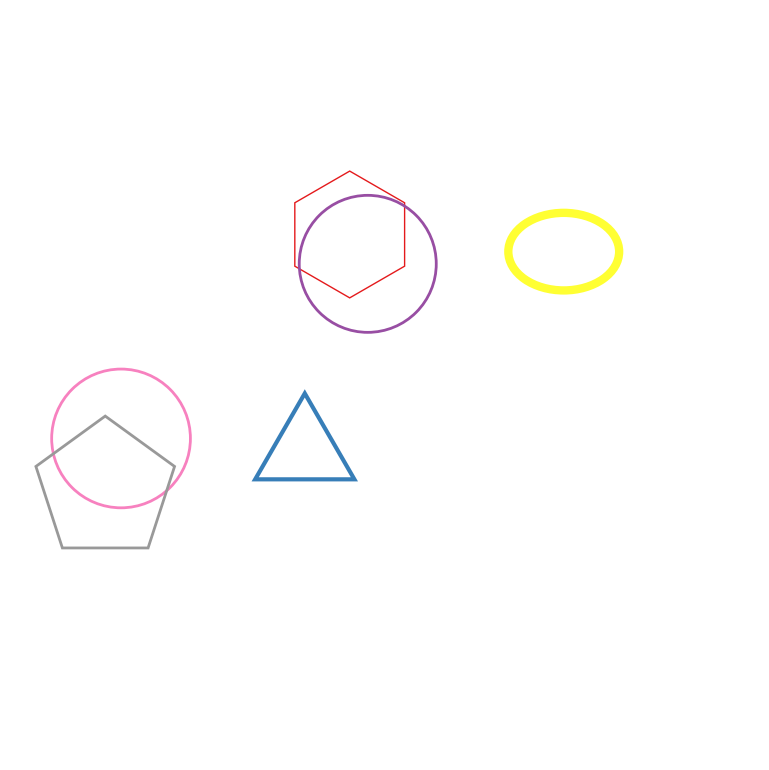[{"shape": "hexagon", "thickness": 0.5, "radius": 0.41, "center": [0.454, 0.695]}, {"shape": "triangle", "thickness": 1.5, "radius": 0.37, "center": [0.396, 0.415]}, {"shape": "circle", "thickness": 1, "radius": 0.44, "center": [0.478, 0.657]}, {"shape": "oval", "thickness": 3, "radius": 0.36, "center": [0.732, 0.673]}, {"shape": "circle", "thickness": 1, "radius": 0.45, "center": [0.157, 0.431]}, {"shape": "pentagon", "thickness": 1, "radius": 0.47, "center": [0.137, 0.365]}]